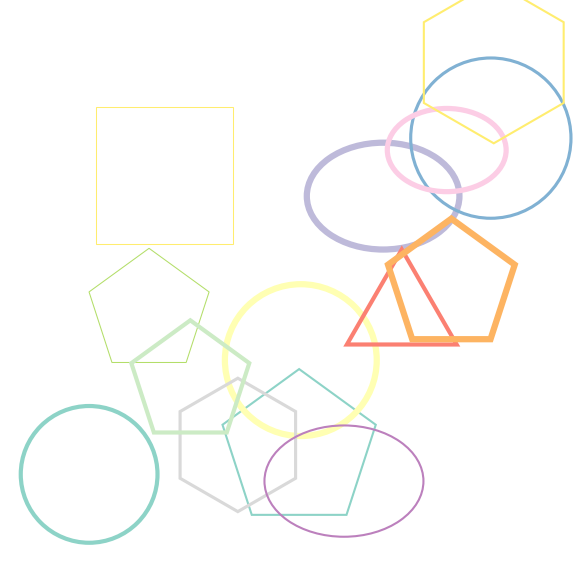[{"shape": "pentagon", "thickness": 1, "radius": 0.7, "center": [0.518, 0.22]}, {"shape": "circle", "thickness": 2, "radius": 0.59, "center": [0.154, 0.178]}, {"shape": "circle", "thickness": 3, "radius": 0.66, "center": [0.521, 0.376]}, {"shape": "oval", "thickness": 3, "radius": 0.66, "center": [0.663, 0.66]}, {"shape": "triangle", "thickness": 2, "radius": 0.55, "center": [0.696, 0.457]}, {"shape": "circle", "thickness": 1.5, "radius": 0.69, "center": [0.85, 0.76]}, {"shape": "pentagon", "thickness": 3, "radius": 0.58, "center": [0.782, 0.505]}, {"shape": "pentagon", "thickness": 0.5, "radius": 0.55, "center": [0.258, 0.46]}, {"shape": "oval", "thickness": 2.5, "radius": 0.51, "center": [0.774, 0.739]}, {"shape": "hexagon", "thickness": 1.5, "radius": 0.58, "center": [0.412, 0.229]}, {"shape": "oval", "thickness": 1, "radius": 0.69, "center": [0.596, 0.166]}, {"shape": "pentagon", "thickness": 2, "radius": 0.54, "center": [0.33, 0.337]}, {"shape": "square", "thickness": 0.5, "radius": 0.59, "center": [0.284, 0.696]}, {"shape": "hexagon", "thickness": 1, "radius": 0.7, "center": [0.855, 0.891]}]